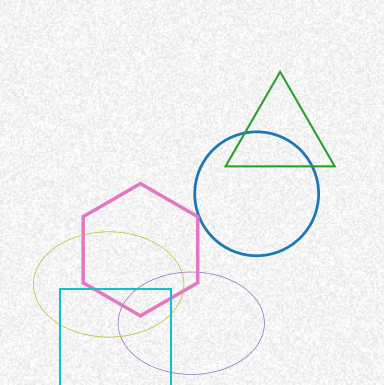[{"shape": "circle", "thickness": 2, "radius": 0.8, "center": [0.667, 0.497]}, {"shape": "triangle", "thickness": 1.5, "radius": 0.82, "center": [0.728, 0.65]}, {"shape": "oval", "thickness": 0.5, "radius": 0.95, "center": [0.497, 0.16]}, {"shape": "hexagon", "thickness": 2.5, "radius": 0.86, "center": [0.365, 0.351]}, {"shape": "oval", "thickness": 0.5, "radius": 0.98, "center": [0.282, 0.261]}, {"shape": "square", "thickness": 1.5, "radius": 0.72, "center": [0.301, 0.104]}]